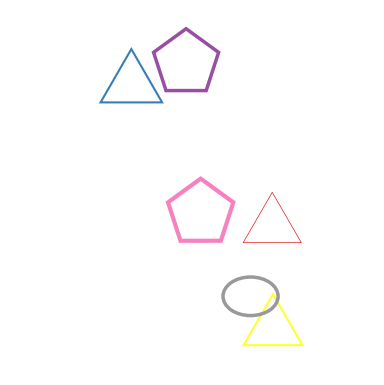[{"shape": "triangle", "thickness": 0.5, "radius": 0.44, "center": [0.707, 0.413]}, {"shape": "triangle", "thickness": 1.5, "radius": 0.46, "center": [0.341, 0.78]}, {"shape": "pentagon", "thickness": 2.5, "radius": 0.44, "center": [0.483, 0.837]}, {"shape": "triangle", "thickness": 1.5, "radius": 0.44, "center": [0.709, 0.148]}, {"shape": "pentagon", "thickness": 3, "radius": 0.45, "center": [0.521, 0.447]}, {"shape": "oval", "thickness": 2.5, "radius": 0.36, "center": [0.651, 0.23]}]